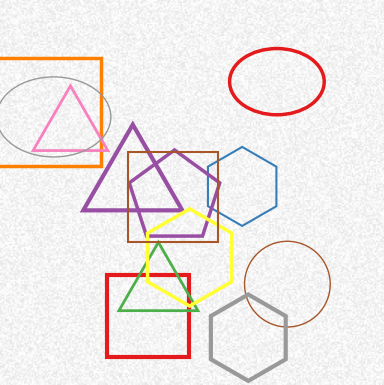[{"shape": "square", "thickness": 3, "radius": 0.53, "center": [0.385, 0.179]}, {"shape": "oval", "thickness": 2.5, "radius": 0.61, "center": [0.719, 0.788]}, {"shape": "hexagon", "thickness": 1.5, "radius": 0.51, "center": [0.629, 0.516]}, {"shape": "triangle", "thickness": 2, "radius": 0.59, "center": [0.411, 0.252]}, {"shape": "triangle", "thickness": 3, "radius": 0.74, "center": [0.345, 0.528]}, {"shape": "pentagon", "thickness": 2.5, "radius": 0.62, "center": [0.453, 0.487]}, {"shape": "square", "thickness": 2.5, "radius": 0.7, "center": [0.122, 0.709]}, {"shape": "hexagon", "thickness": 2.5, "radius": 0.63, "center": [0.493, 0.331]}, {"shape": "circle", "thickness": 1, "radius": 0.56, "center": [0.746, 0.262]}, {"shape": "square", "thickness": 1.5, "radius": 0.58, "center": [0.449, 0.488]}, {"shape": "triangle", "thickness": 2, "radius": 0.56, "center": [0.183, 0.665]}, {"shape": "oval", "thickness": 1, "radius": 0.74, "center": [0.139, 0.696]}, {"shape": "hexagon", "thickness": 3, "radius": 0.56, "center": [0.645, 0.123]}]